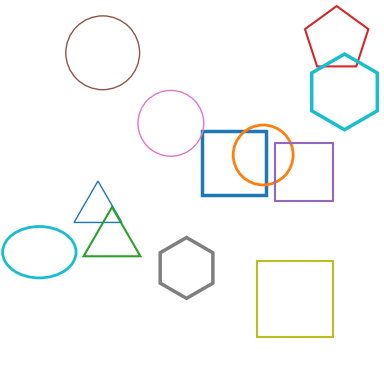[{"shape": "square", "thickness": 2.5, "radius": 0.42, "center": [0.608, 0.577]}, {"shape": "triangle", "thickness": 1, "radius": 0.36, "center": [0.254, 0.458]}, {"shape": "circle", "thickness": 2, "radius": 0.39, "center": [0.684, 0.597]}, {"shape": "triangle", "thickness": 1.5, "radius": 0.43, "center": [0.291, 0.377]}, {"shape": "pentagon", "thickness": 1.5, "radius": 0.43, "center": [0.874, 0.898]}, {"shape": "square", "thickness": 1.5, "radius": 0.38, "center": [0.79, 0.553]}, {"shape": "circle", "thickness": 1, "radius": 0.48, "center": [0.267, 0.863]}, {"shape": "circle", "thickness": 1, "radius": 0.43, "center": [0.444, 0.68]}, {"shape": "hexagon", "thickness": 2.5, "radius": 0.39, "center": [0.485, 0.304]}, {"shape": "square", "thickness": 1.5, "radius": 0.49, "center": [0.766, 0.223]}, {"shape": "hexagon", "thickness": 2.5, "radius": 0.49, "center": [0.895, 0.761]}, {"shape": "oval", "thickness": 2, "radius": 0.48, "center": [0.102, 0.345]}]